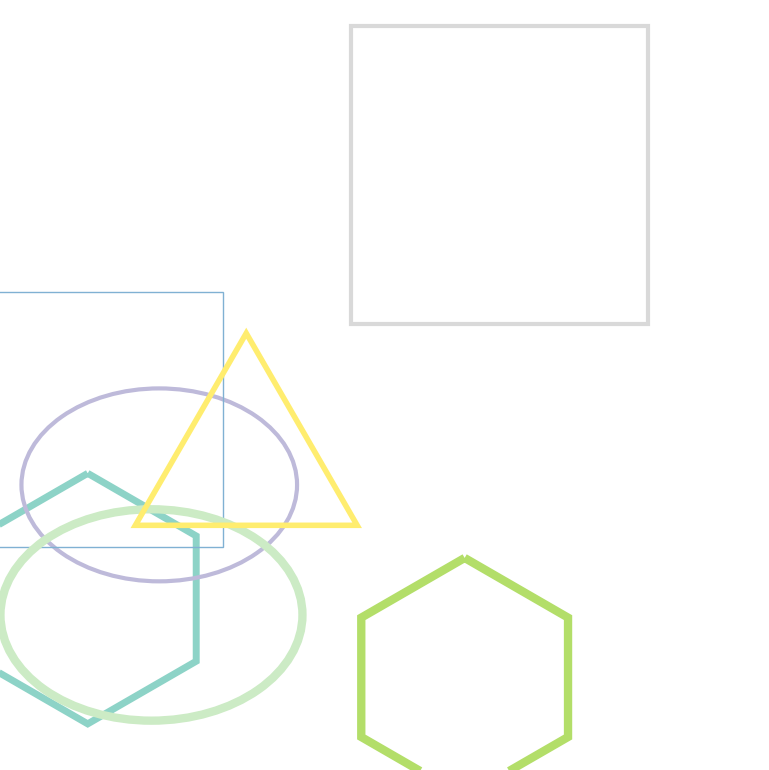[{"shape": "hexagon", "thickness": 2.5, "radius": 0.81, "center": [0.114, 0.223]}, {"shape": "oval", "thickness": 1.5, "radius": 0.89, "center": [0.207, 0.37]}, {"shape": "square", "thickness": 0.5, "radius": 0.83, "center": [0.124, 0.455]}, {"shape": "hexagon", "thickness": 3, "radius": 0.78, "center": [0.603, 0.12]}, {"shape": "square", "thickness": 1.5, "radius": 0.96, "center": [0.649, 0.773]}, {"shape": "oval", "thickness": 3, "radius": 0.98, "center": [0.197, 0.201]}, {"shape": "triangle", "thickness": 2, "radius": 0.83, "center": [0.32, 0.401]}]